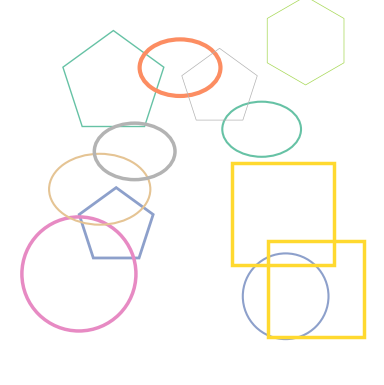[{"shape": "pentagon", "thickness": 1, "radius": 0.69, "center": [0.294, 0.783]}, {"shape": "oval", "thickness": 1.5, "radius": 0.51, "center": [0.68, 0.664]}, {"shape": "oval", "thickness": 3, "radius": 0.52, "center": [0.468, 0.824]}, {"shape": "circle", "thickness": 1.5, "radius": 0.56, "center": [0.742, 0.23]}, {"shape": "pentagon", "thickness": 2, "radius": 0.51, "center": [0.302, 0.412]}, {"shape": "circle", "thickness": 2.5, "radius": 0.74, "center": [0.205, 0.288]}, {"shape": "hexagon", "thickness": 0.5, "radius": 0.58, "center": [0.794, 0.894]}, {"shape": "square", "thickness": 2.5, "radius": 0.62, "center": [0.822, 0.25]}, {"shape": "square", "thickness": 2.5, "radius": 0.67, "center": [0.734, 0.444]}, {"shape": "oval", "thickness": 1.5, "radius": 0.66, "center": [0.259, 0.508]}, {"shape": "oval", "thickness": 2.5, "radius": 0.52, "center": [0.35, 0.607]}, {"shape": "pentagon", "thickness": 0.5, "radius": 0.52, "center": [0.57, 0.771]}]